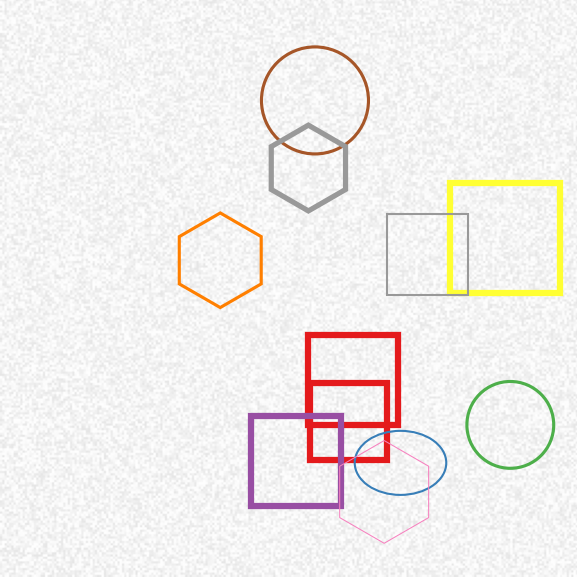[{"shape": "square", "thickness": 3, "radius": 0.39, "center": [0.611, 0.341]}, {"shape": "square", "thickness": 3, "radius": 0.33, "center": [0.603, 0.269]}, {"shape": "oval", "thickness": 1, "radius": 0.4, "center": [0.693, 0.198]}, {"shape": "circle", "thickness": 1.5, "radius": 0.38, "center": [0.884, 0.263]}, {"shape": "square", "thickness": 3, "radius": 0.39, "center": [0.513, 0.201]}, {"shape": "hexagon", "thickness": 1.5, "radius": 0.41, "center": [0.381, 0.548]}, {"shape": "square", "thickness": 3, "radius": 0.48, "center": [0.874, 0.586]}, {"shape": "circle", "thickness": 1.5, "radius": 0.46, "center": [0.545, 0.825]}, {"shape": "hexagon", "thickness": 0.5, "radius": 0.44, "center": [0.665, 0.147]}, {"shape": "hexagon", "thickness": 2.5, "radius": 0.37, "center": [0.534, 0.708]}, {"shape": "square", "thickness": 1, "radius": 0.35, "center": [0.74, 0.559]}]